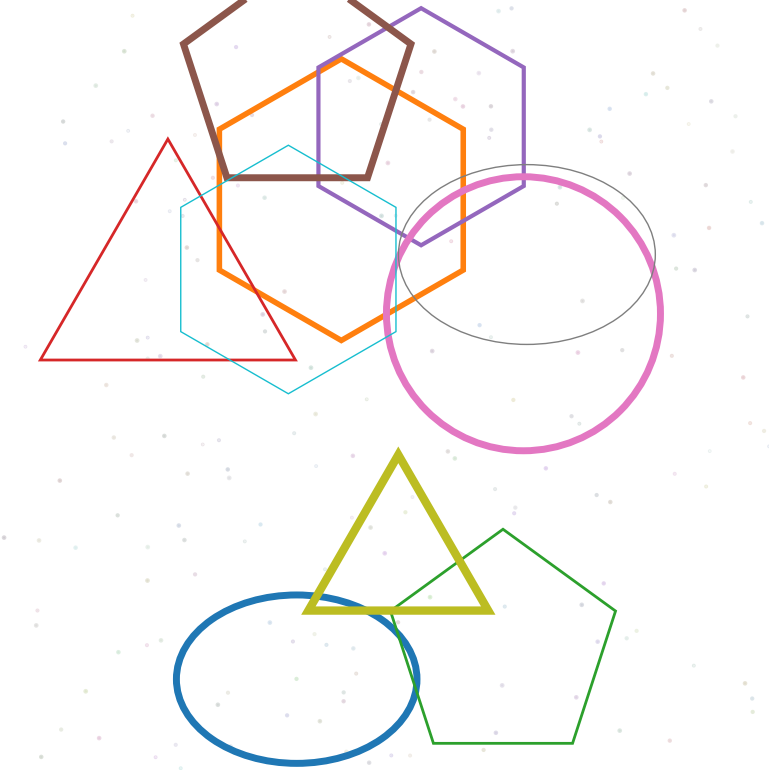[{"shape": "oval", "thickness": 2.5, "radius": 0.78, "center": [0.385, 0.118]}, {"shape": "hexagon", "thickness": 2, "radius": 0.91, "center": [0.443, 0.741]}, {"shape": "pentagon", "thickness": 1, "radius": 0.77, "center": [0.653, 0.159]}, {"shape": "triangle", "thickness": 1, "radius": 0.96, "center": [0.218, 0.628]}, {"shape": "hexagon", "thickness": 1.5, "radius": 0.77, "center": [0.547, 0.835]}, {"shape": "pentagon", "thickness": 2.5, "radius": 0.78, "center": [0.386, 0.895]}, {"shape": "circle", "thickness": 2.5, "radius": 0.89, "center": [0.68, 0.593]}, {"shape": "oval", "thickness": 0.5, "radius": 0.83, "center": [0.684, 0.669]}, {"shape": "triangle", "thickness": 3, "radius": 0.67, "center": [0.517, 0.274]}, {"shape": "hexagon", "thickness": 0.5, "radius": 0.81, "center": [0.374, 0.65]}]